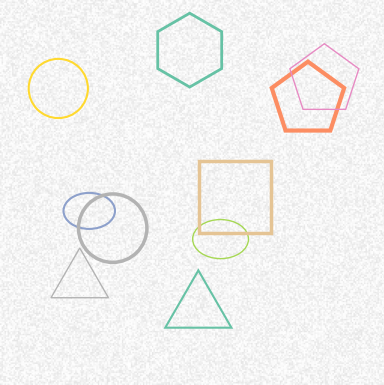[{"shape": "hexagon", "thickness": 2, "radius": 0.48, "center": [0.493, 0.87]}, {"shape": "triangle", "thickness": 1.5, "radius": 0.5, "center": [0.515, 0.198]}, {"shape": "pentagon", "thickness": 3, "radius": 0.49, "center": [0.8, 0.741]}, {"shape": "oval", "thickness": 1.5, "radius": 0.33, "center": [0.232, 0.452]}, {"shape": "pentagon", "thickness": 1, "radius": 0.47, "center": [0.843, 0.792]}, {"shape": "oval", "thickness": 1, "radius": 0.36, "center": [0.573, 0.379]}, {"shape": "circle", "thickness": 1.5, "radius": 0.38, "center": [0.151, 0.77]}, {"shape": "square", "thickness": 2.5, "radius": 0.47, "center": [0.611, 0.489]}, {"shape": "circle", "thickness": 2.5, "radius": 0.44, "center": [0.293, 0.407]}, {"shape": "triangle", "thickness": 1, "radius": 0.43, "center": [0.207, 0.27]}]